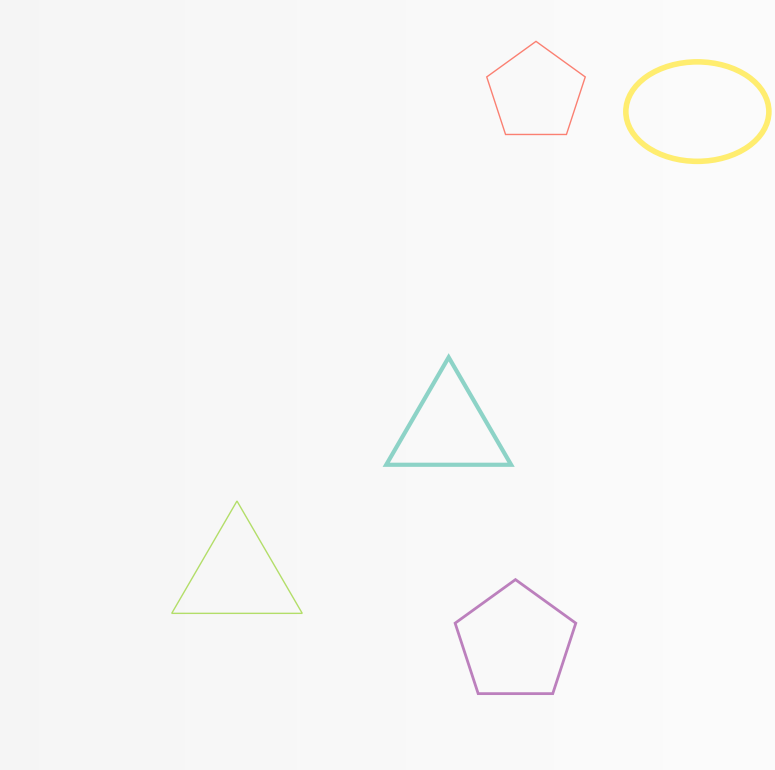[{"shape": "triangle", "thickness": 1.5, "radius": 0.47, "center": [0.579, 0.443]}, {"shape": "pentagon", "thickness": 0.5, "radius": 0.33, "center": [0.692, 0.879]}, {"shape": "triangle", "thickness": 0.5, "radius": 0.49, "center": [0.306, 0.252]}, {"shape": "pentagon", "thickness": 1, "radius": 0.41, "center": [0.665, 0.165]}, {"shape": "oval", "thickness": 2, "radius": 0.46, "center": [0.9, 0.855]}]